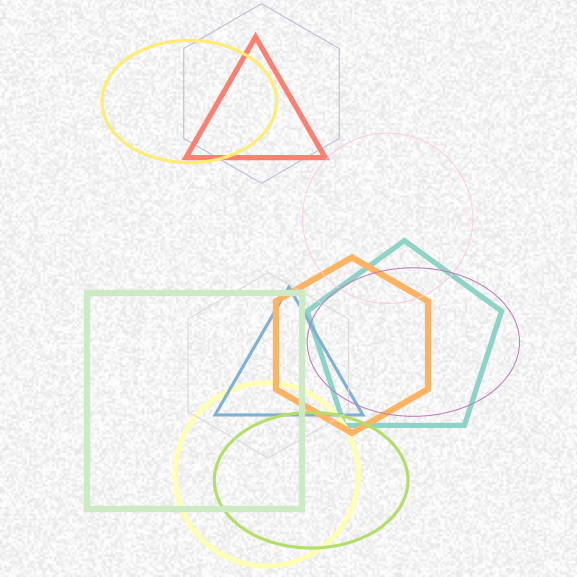[{"shape": "pentagon", "thickness": 2.5, "radius": 0.88, "center": [0.7, 0.406]}, {"shape": "circle", "thickness": 2.5, "radius": 0.79, "center": [0.462, 0.178]}, {"shape": "hexagon", "thickness": 0.5, "radius": 0.78, "center": [0.453, 0.837]}, {"shape": "triangle", "thickness": 2.5, "radius": 0.7, "center": [0.443, 0.796]}, {"shape": "triangle", "thickness": 1.5, "radius": 0.74, "center": [0.5, 0.354]}, {"shape": "hexagon", "thickness": 3, "radius": 0.76, "center": [0.61, 0.401]}, {"shape": "oval", "thickness": 1.5, "radius": 0.84, "center": [0.539, 0.168]}, {"shape": "circle", "thickness": 0.5, "radius": 0.74, "center": [0.671, 0.621]}, {"shape": "hexagon", "thickness": 0.5, "radius": 0.8, "center": [0.464, 0.367]}, {"shape": "oval", "thickness": 0.5, "radius": 0.92, "center": [0.716, 0.407]}, {"shape": "square", "thickness": 3, "radius": 0.93, "center": [0.337, 0.305]}, {"shape": "oval", "thickness": 1.5, "radius": 0.76, "center": [0.328, 0.823]}]